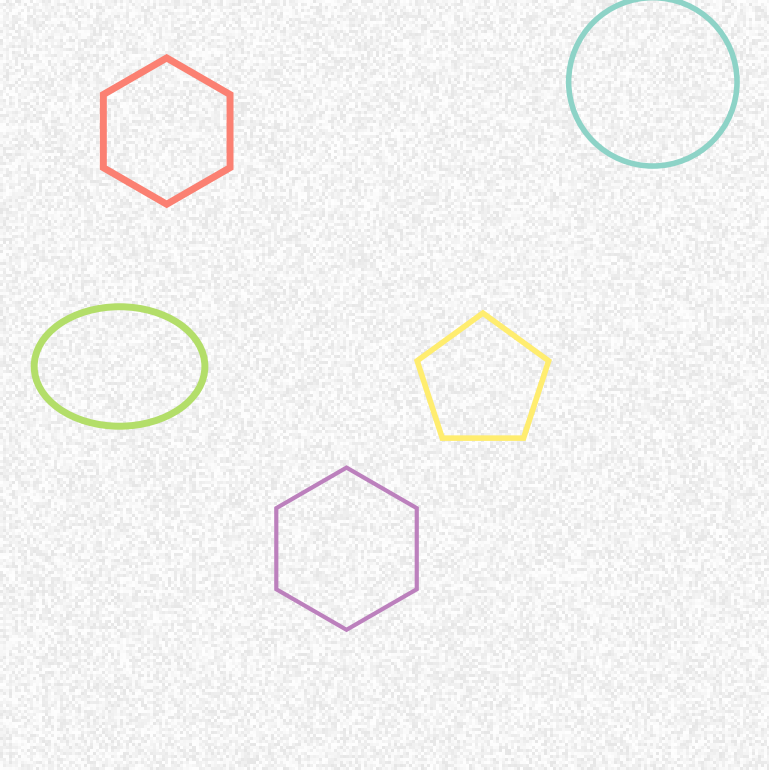[{"shape": "circle", "thickness": 2, "radius": 0.55, "center": [0.848, 0.894]}, {"shape": "hexagon", "thickness": 2.5, "radius": 0.47, "center": [0.216, 0.83]}, {"shape": "oval", "thickness": 2.5, "radius": 0.55, "center": [0.155, 0.524]}, {"shape": "hexagon", "thickness": 1.5, "radius": 0.53, "center": [0.45, 0.287]}, {"shape": "pentagon", "thickness": 2, "radius": 0.45, "center": [0.627, 0.504]}]